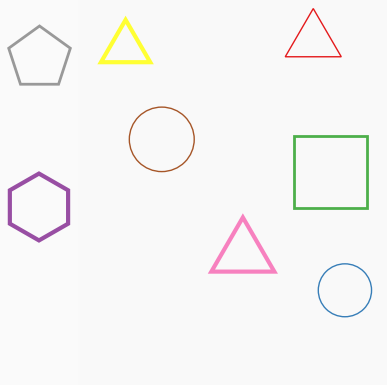[{"shape": "triangle", "thickness": 1, "radius": 0.42, "center": [0.808, 0.894]}, {"shape": "circle", "thickness": 1, "radius": 0.34, "center": [0.89, 0.246]}, {"shape": "square", "thickness": 2, "radius": 0.47, "center": [0.853, 0.553]}, {"shape": "hexagon", "thickness": 3, "radius": 0.43, "center": [0.101, 0.462]}, {"shape": "triangle", "thickness": 3, "radius": 0.37, "center": [0.324, 0.875]}, {"shape": "circle", "thickness": 1, "radius": 0.42, "center": [0.417, 0.638]}, {"shape": "triangle", "thickness": 3, "radius": 0.47, "center": [0.627, 0.341]}, {"shape": "pentagon", "thickness": 2, "radius": 0.42, "center": [0.102, 0.849]}]